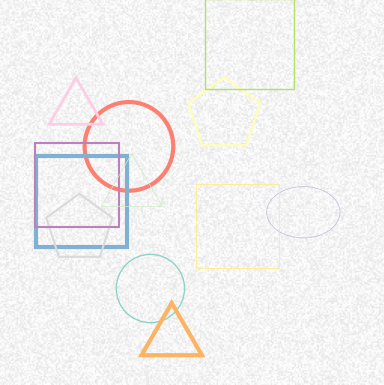[{"shape": "circle", "thickness": 1, "radius": 0.44, "center": [0.391, 0.251]}, {"shape": "pentagon", "thickness": 1.5, "radius": 0.49, "center": [0.582, 0.702]}, {"shape": "oval", "thickness": 0.5, "radius": 0.48, "center": [0.788, 0.449]}, {"shape": "circle", "thickness": 3, "radius": 0.58, "center": [0.335, 0.62]}, {"shape": "square", "thickness": 3, "radius": 0.59, "center": [0.212, 0.477]}, {"shape": "triangle", "thickness": 3, "radius": 0.45, "center": [0.446, 0.123]}, {"shape": "square", "thickness": 1, "radius": 0.58, "center": [0.648, 0.885]}, {"shape": "triangle", "thickness": 2, "radius": 0.4, "center": [0.197, 0.718]}, {"shape": "pentagon", "thickness": 1.5, "radius": 0.45, "center": [0.206, 0.406]}, {"shape": "square", "thickness": 1.5, "radius": 0.54, "center": [0.2, 0.52]}, {"shape": "triangle", "thickness": 0.5, "radius": 0.46, "center": [0.342, 0.51]}, {"shape": "square", "thickness": 0.5, "radius": 0.54, "center": [0.617, 0.413]}]